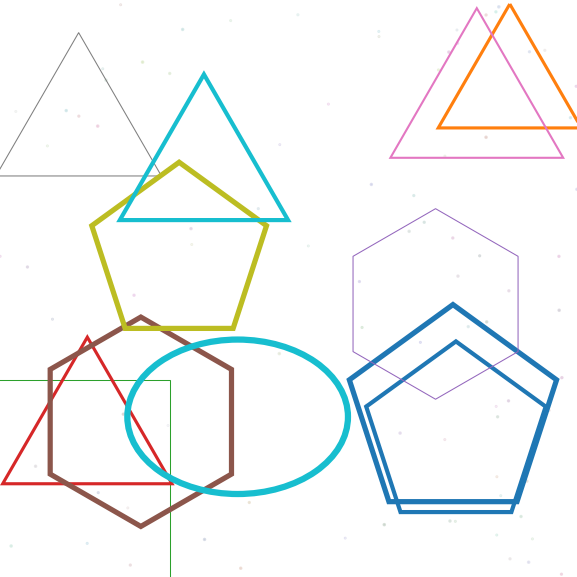[{"shape": "pentagon", "thickness": 2.5, "radius": 0.94, "center": [0.784, 0.283]}, {"shape": "pentagon", "thickness": 2, "radius": 0.82, "center": [0.79, 0.245]}, {"shape": "triangle", "thickness": 1.5, "radius": 0.72, "center": [0.883, 0.849]}, {"shape": "square", "thickness": 0.5, "radius": 0.92, "center": [0.112, 0.158]}, {"shape": "triangle", "thickness": 1.5, "radius": 0.85, "center": [0.151, 0.246]}, {"shape": "hexagon", "thickness": 0.5, "radius": 0.82, "center": [0.754, 0.473]}, {"shape": "hexagon", "thickness": 2.5, "radius": 0.91, "center": [0.244, 0.269]}, {"shape": "triangle", "thickness": 1, "radius": 0.86, "center": [0.826, 0.812]}, {"shape": "triangle", "thickness": 0.5, "radius": 0.83, "center": [0.136, 0.777]}, {"shape": "pentagon", "thickness": 2.5, "radius": 0.8, "center": [0.31, 0.559]}, {"shape": "oval", "thickness": 3, "radius": 0.96, "center": [0.412, 0.277]}, {"shape": "triangle", "thickness": 2, "radius": 0.84, "center": [0.353, 0.702]}]